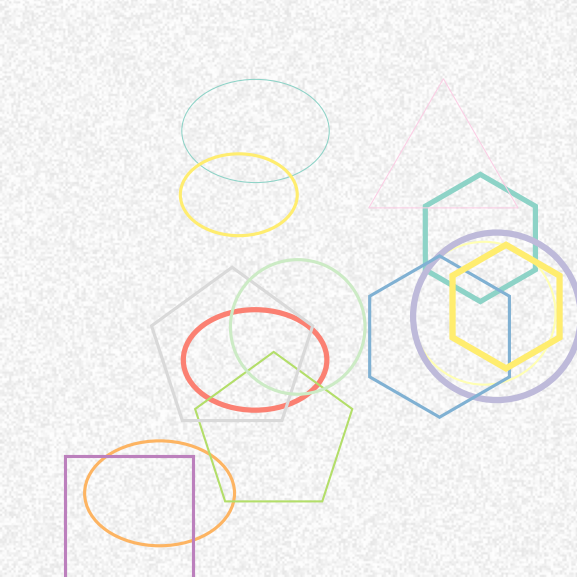[{"shape": "hexagon", "thickness": 2.5, "radius": 0.55, "center": [0.832, 0.587]}, {"shape": "oval", "thickness": 0.5, "radius": 0.64, "center": [0.442, 0.772]}, {"shape": "circle", "thickness": 1, "radius": 0.62, "center": [0.838, 0.457]}, {"shape": "circle", "thickness": 3, "radius": 0.73, "center": [0.86, 0.451]}, {"shape": "oval", "thickness": 2.5, "radius": 0.62, "center": [0.442, 0.376]}, {"shape": "hexagon", "thickness": 1.5, "radius": 0.7, "center": [0.761, 0.416]}, {"shape": "oval", "thickness": 1.5, "radius": 0.65, "center": [0.276, 0.145]}, {"shape": "pentagon", "thickness": 1, "radius": 0.72, "center": [0.474, 0.247]}, {"shape": "triangle", "thickness": 0.5, "radius": 0.75, "center": [0.768, 0.714]}, {"shape": "pentagon", "thickness": 1.5, "radius": 0.73, "center": [0.402, 0.39]}, {"shape": "square", "thickness": 1.5, "radius": 0.55, "center": [0.223, 0.1]}, {"shape": "circle", "thickness": 1.5, "radius": 0.58, "center": [0.516, 0.433]}, {"shape": "oval", "thickness": 1.5, "radius": 0.51, "center": [0.413, 0.662]}, {"shape": "hexagon", "thickness": 3, "radius": 0.53, "center": [0.876, 0.468]}]